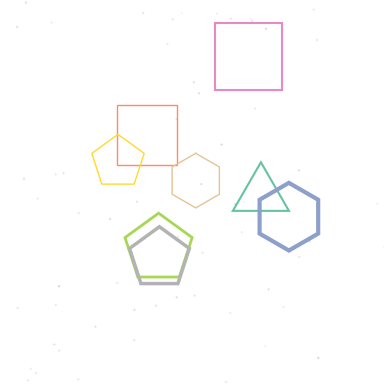[{"shape": "triangle", "thickness": 1.5, "radius": 0.42, "center": [0.678, 0.494]}, {"shape": "square", "thickness": 1, "radius": 0.39, "center": [0.382, 0.649]}, {"shape": "hexagon", "thickness": 3, "radius": 0.44, "center": [0.75, 0.437]}, {"shape": "square", "thickness": 1.5, "radius": 0.43, "center": [0.646, 0.854]}, {"shape": "pentagon", "thickness": 2, "radius": 0.46, "center": [0.412, 0.355]}, {"shape": "pentagon", "thickness": 1, "radius": 0.36, "center": [0.306, 0.58]}, {"shape": "hexagon", "thickness": 1, "radius": 0.35, "center": [0.508, 0.531]}, {"shape": "pentagon", "thickness": 2.5, "radius": 0.41, "center": [0.414, 0.329]}]